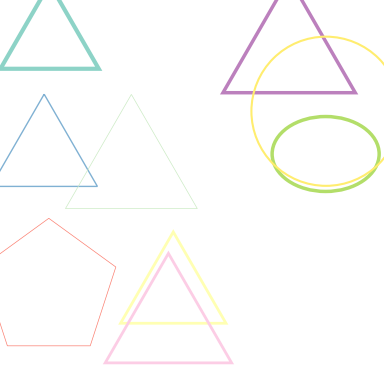[{"shape": "triangle", "thickness": 3, "radius": 0.74, "center": [0.129, 0.895]}, {"shape": "triangle", "thickness": 2, "radius": 0.79, "center": [0.45, 0.239]}, {"shape": "pentagon", "thickness": 0.5, "radius": 0.92, "center": [0.127, 0.25]}, {"shape": "triangle", "thickness": 1, "radius": 0.8, "center": [0.115, 0.596]}, {"shape": "oval", "thickness": 2.5, "radius": 0.7, "center": [0.846, 0.6]}, {"shape": "triangle", "thickness": 2, "radius": 0.95, "center": [0.437, 0.152]}, {"shape": "triangle", "thickness": 2.5, "radius": 0.99, "center": [0.751, 0.858]}, {"shape": "triangle", "thickness": 0.5, "radius": 0.99, "center": [0.341, 0.557]}, {"shape": "circle", "thickness": 1.5, "radius": 0.97, "center": [0.847, 0.711]}]